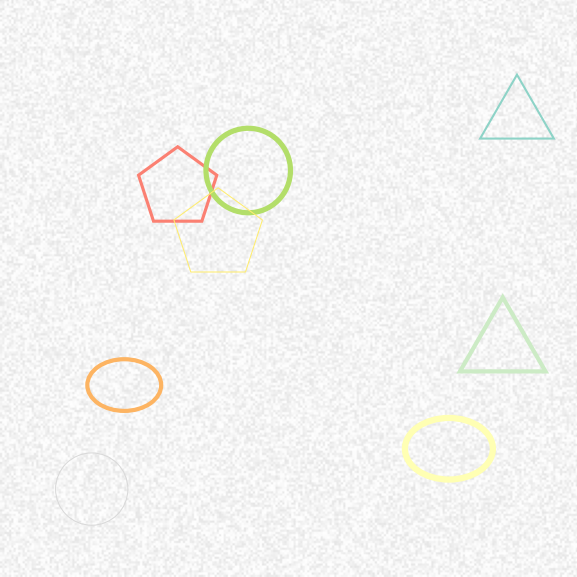[{"shape": "triangle", "thickness": 1, "radius": 0.37, "center": [0.895, 0.796]}, {"shape": "oval", "thickness": 3, "radius": 0.38, "center": [0.777, 0.222]}, {"shape": "pentagon", "thickness": 1.5, "radius": 0.36, "center": [0.308, 0.674]}, {"shape": "oval", "thickness": 2, "radius": 0.32, "center": [0.215, 0.332]}, {"shape": "circle", "thickness": 2.5, "radius": 0.37, "center": [0.43, 0.704]}, {"shape": "circle", "thickness": 0.5, "radius": 0.31, "center": [0.159, 0.152]}, {"shape": "triangle", "thickness": 2, "radius": 0.43, "center": [0.871, 0.399]}, {"shape": "pentagon", "thickness": 0.5, "radius": 0.4, "center": [0.378, 0.593]}]